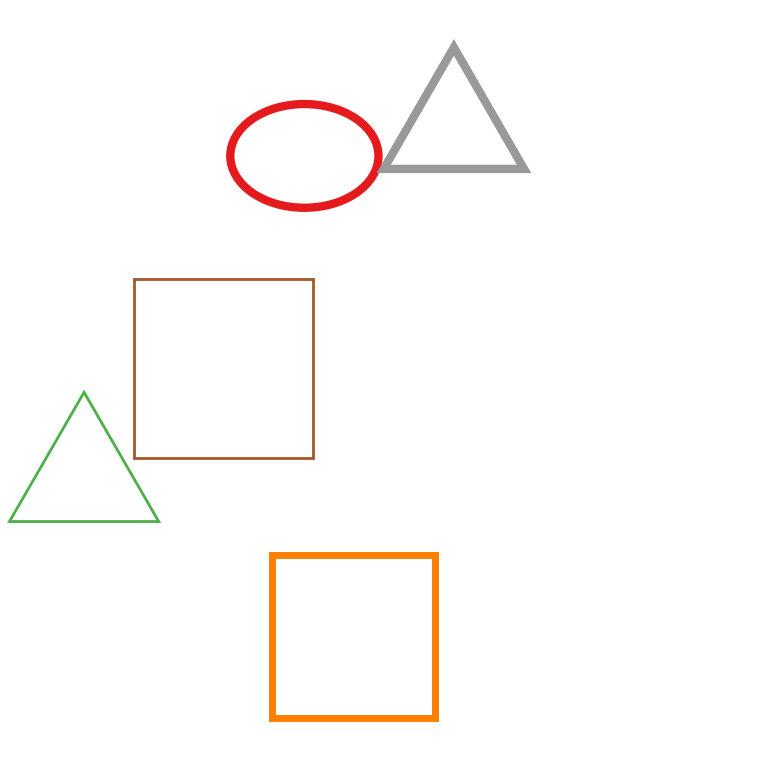[{"shape": "oval", "thickness": 3, "radius": 0.48, "center": [0.395, 0.798]}, {"shape": "triangle", "thickness": 1, "radius": 0.56, "center": [0.109, 0.379]}, {"shape": "square", "thickness": 2.5, "radius": 0.53, "center": [0.459, 0.173]}, {"shape": "square", "thickness": 1, "radius": 0.58, "center": [0.29, 0.521]}, {"shape": "triangle", "thickness": 3, "radius": 0.53, "center": [0.589, 0.833]}]